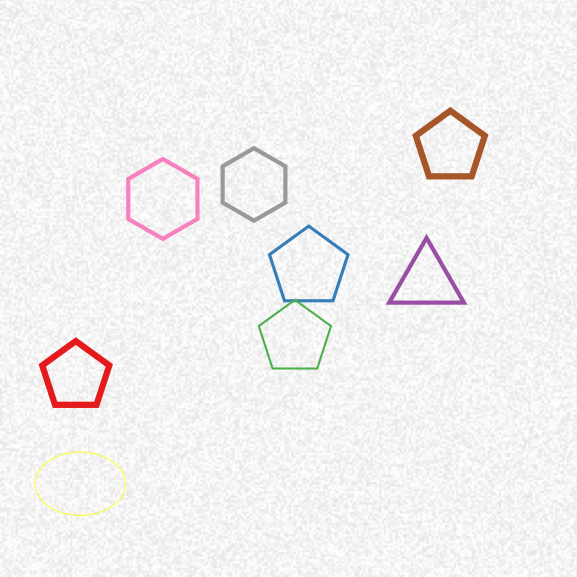[{"shape": "pentagon", "thickness": 3, "radius": 0.31, "center": [0.131, 0.348]}, {"shape": "pentagon", "thickness": 1.5, "radius": 0.36, "center": [0.535, 0.536]}, {"shape": "pentagon", "thickness": 1, "radius": 0.33, "center": [0.511, 0.414]}, {"shape": "triangle", "thickness": 2, "radius": 0.37, "center": [0.739, 0.512]}, {"shape": "oval", "thickness": 0.5, "radius": 0.39, "center": [0.139, 0.161]}, {"shape": "pentagon", "thickness": 3, "radius": 0.31, "center": [0.78, 0.745]}, {"shape": "hexagon", "thickness": 2, "radius": 0.35, "center": [0.282, 0.655]}, {"shape": "hexagon", "thickness": 2, "radius": 0.31, "center": [0.44, 0.68]}]